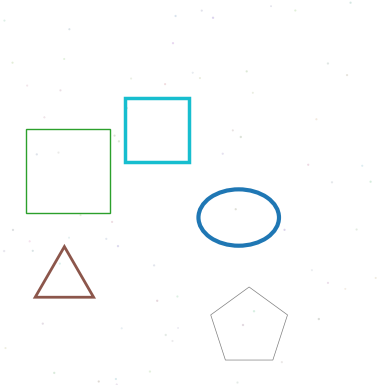[{"shape": "oval", "thickness": 3, "radius": 0.52, "center": [0.62, 0.435]}, {"shape": "square", "thickness": 1, "radius": 0.55, "center": [0.176, 0.555]}, {"shape": "triangle", "thickness": 2, "radius": 0.44, "center": [0.167, 0.272]}, {"shape": "pentagon", "thickness": 0.5, "radius": 0.52, "center": [0.647, 0.15]}, {"shape": "square", "thickness": 2.5, "radius": 0.42, "center": [0.407, 0.663]}]